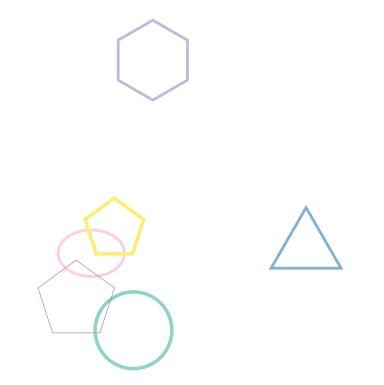[{"shape": "circle", "thickness": 2.5, "radius": 0.5, "center": [0.347, 0.142]}, {"shape": "hexagon", "thickness": 2, "radius": 0.52, "center": [0.397, 0.844]}, {"shape": "triangle", "thickness": 2, "radius": 0.52, "center": [0.795, 0.356]}, {"shape": "oval", "thickness": 2, "radius": 0.43, "center": [0.237, 0.342]}, {"shape": "pentagon", "thickness": 0.5, "radius": 0.52, "center": [0.198, 0.22]}, {"shape": "pentagon", "thickness": 2.5, "radius": 0.4, "center": [0.297, 0.405]}]